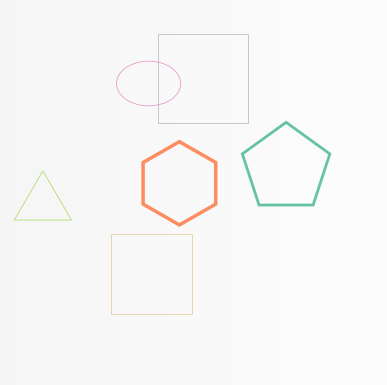[{"shape": "pentagon", "thickness": 2, "radius": 0.59, "center": [0.738, 0.564]}, {"shape": "hexagon", "thickness": 2.5, "radius": 0.54, "center": [0.463, 0.524]}, {"shape": "oval", "thickness": 0.5, "radius": 0.41, "center": [0.384, 0.783]}, {"shape": "triangle", "thickness": 0.5, "radius": 0.43, "center": [0.111, 0.471]}, {"shape": "square", "thickness": 0.5, "radius": 0.52, "center": [0.39, 0.288]}, {"shape": "square", "thickness": 0.5, "radius": 0.58, "center": [0.525, 0.795]}]